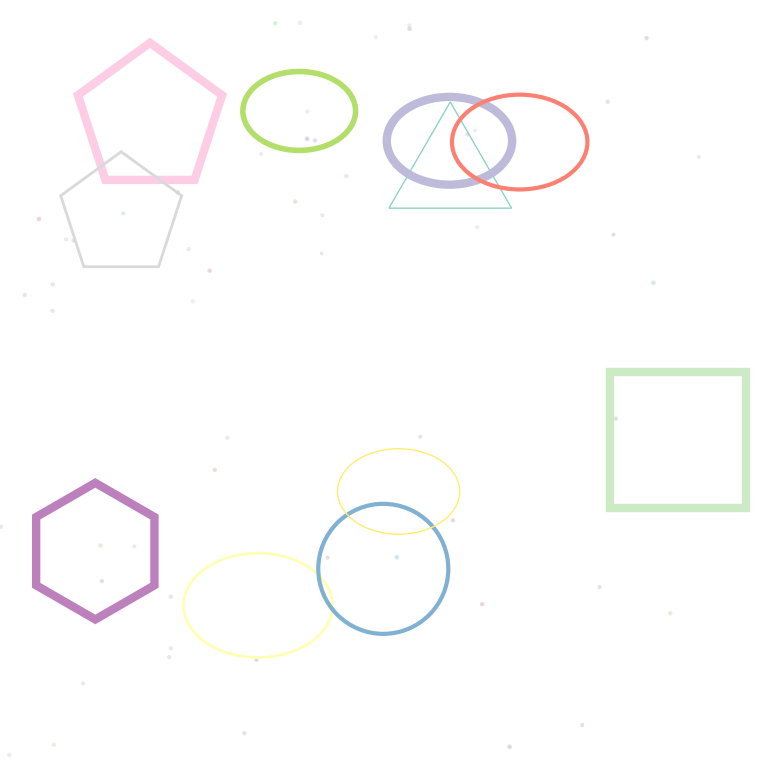[{"shape": "triangle", "thickness": 0.5, "radius": 0.46, "center": [0.585, 0.776]}, {"shape": "oval", "thickness": 1, "radius": 0.48, "center": [0.335, 0.214]}, {"shape": "oval", "thickness": 3, "radius": 0.41, "center": [0.584, 0.817]}, {"shape": "oval", "thickness": 1.5, "radius": 0.44, "center": [0.675, 0.816]}, {"shape": "circle", "thickness": 1.5, "radius": 0.42, "center": [0.498, 0.261]}, {"shape": "oval", "thickness": 2, "radius": 0.37, "center": [0.389, 0.856]}, {"shape": "pentagon", "thickness": 3, "radius": 0.49, "center": [0.195, 0.846]}, {"shape": "pentagon", "thickness": 1, "radius": 0.41, "center": [0.157, 0.72]}, {"shape": "hexagon", "thickness": 3, "radius": 0.44, "center": [0.124, 0.284]}, {"shape": "square", "thickness": 3, "radius": 0.44, "center": [0.88, 0.429]}, {"shape": "oval", "thickness": 0.5, "radius": 0.4, "center": [0.518, 0.362]}]